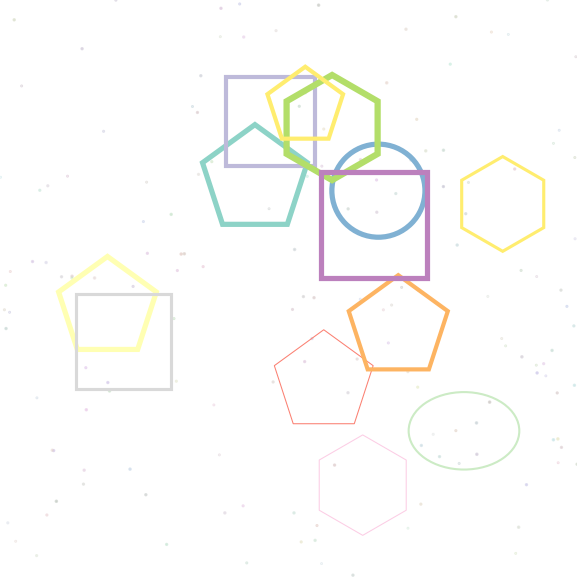[{"shape": "pentagon", "thickness": 2.5, "radius": 0.48, "center": [0.441, 0.688]}, {"shape": "pentagon", "thickness": 2.5, "radius": 0.44, "center": [0.186, 0.466]}, {"shape": "square", "thickness": 2, "radius": 0.39, "center": [0.469, 0.789]}, {"shape": "pentagon", "thickness": 0.5, "radius": 0.45, "center": [0.561, 0.338]}, {"shape": "circle", "thickness": 2.5, "radius": 0.4, "center": [0.655, 0.669]}, {"shape": "pentagon", "thickness": 2, "radius": 0.45, "center": [0.69, 0.432]}, {"shape": "hexagon", "thickness": 3, "radius": 0.46, "center": [0.575, 0.778]}, {"shape": "hexagon", "thickness": 0.5, "radius": 0.43, "center": [0.628, 0.159]}, {"shape": "square", "thickness": 1.5, "radius": 0.41, "center": [0.214, 0.407]}, {"shape": "square", "thickness": 2.5, "radius": 0.46, "center": [0.648, 0.61]}, {"shape": "oval", "thickness": 1, "radius": 0.48, "center": [0.803, 0.253]}, {"shape": "hexagon", "thickness": 1.5, "radius": 0.41, "center": [0.871, 0.646]}, {"shape": "pentagon", "thickness": 2, "radius": 0.34, "center": [0.529, 0.815]}]